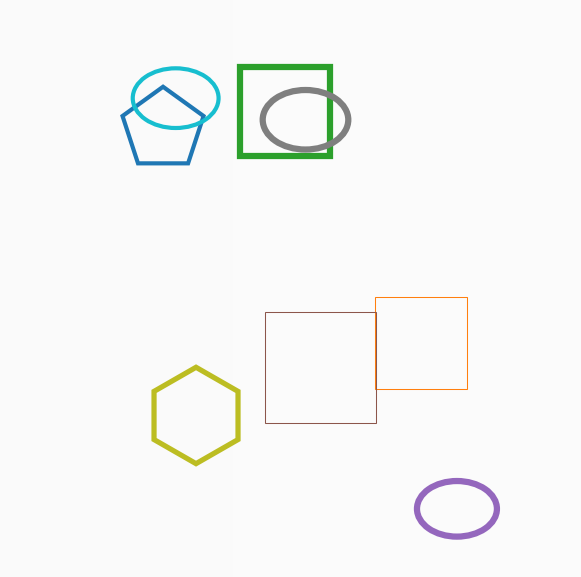[{"shape": "pentagon", "thickness": 2, "radius": 0.37, "center": [0.281, 0.776]}, {"shape": "square", "thickness": 0.5, "radius": 0.39, "center": [0.724, 0.405]}, {"shape": "square", "thickness": 3, "radius": 0.39, "center": [0.49, 0.806]}, {"shape": "oval", "thickness": 3, "radius": 0.34, "center": [0.786, 0.118]}, {"shape": "square", "thickness": 0.5, "radius": 0.48, "center": [0.551, 0.363]}, {"shape": "oval", "thickness": 3, "radius": 0.37, "center": [0.526, 0.792]}, {"shape": "hexagon", "thickness": 2.5, "radius": 0.42, "center": [0.337, 0.28]}, {"shape": "oval", "thickness": 2, "radius": 0.37, "center": [0.302, 0.829]}]